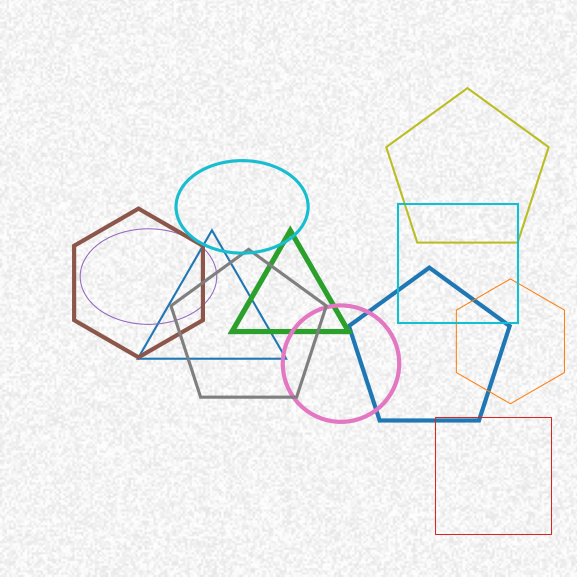[{"shape": "pentagon", "thickness": 2, "radius": 0.73, "center": [0.743, 0.389]}, {"shape": "triangle", "thickness": 1, "radius": 0.74, "center": [0.367, 0.452]}, {"shape": "hexagon", "thickness": 0.5, "radius": 0.54, "center": [0.884, 0.408]}, {"shape": "triangle", "thickness": 2.5, "radius": 0.58, "center": [0.503, 0.483]}, {"shape": "square", "thickness": 0.5, "radius": 0.5, "center": [0.854, 0.176]}, {"shape": "oval", "thickness": 0.5, "radius": 0.59, "center": [0.257, 0.52]}, {"shape": "hexagon", "thickness": 2, "radius": 0.64, "center": [0.24, 0.509]}, {"shape": "circle", "thickness": 2, "radius": 0.5, "center": [0.59, 0.369]}, {"shape": "pentagon", "thickness": 1.5, "radius": 0.71, "center": [0.431, 0.426]}, {"shape": "pentagon", "thickness": 1, "radius": 0.74, "center": [0.809, 0.699]}, {"shape": "square", "thickness": 1, "radius": 0.52, "center": [0.793, 0.543]}, {"shape": "oval", "thickness": 1.5, "radius": 0.57, "center": [0.419, 0.641]}]